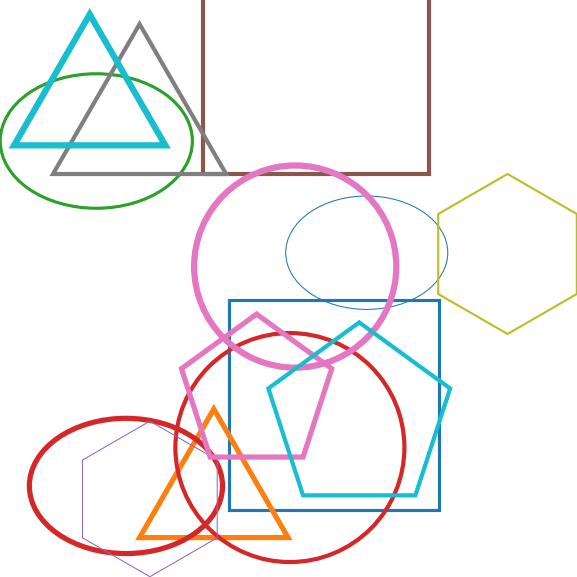[{"shape": "oval", "thickness": 0.5, "radius": 0.7, "center": [0.635, 0.562]}, {"shape": "square", "thickness": 1.5, "radius": 0.91, "center": [0.579, 0.297]}, {"shape": "triangle", "thickness": 2.5, "radius": 0.74, "center": [0.37, 0.142]}, {"shape": "oval", "thickness": 1.5, "radius": 0.83, "center": [0.167, 0.755]}, {"shape": "oval", "thickness": 2.5, "radius": 0.84, "center": [0.218, 0.158]}, {"shape": "circle", "thickness": 2, "radius": 0.99, "center": [0.502, 0.224]}, {"shape": "hexagon", "thickness": 0.5, "radius": 0.67, "center": [0.26, 0.135]}, {"shape": "square", "thickness": 2, "radius": 0.98, "center": [0.547, 0.893]}, {"shape": "pentagon", "thickness": 2.5, "radius": 0.68, "center": [0.444, 0.318]}, {"shape": "circle", "thickness": 3, "radius": 0.88, "center": [0.511, 0.538]}, {"shape": "triangle", "thickness": 2, "radius": 0.87, "center": [0.242, 0.784]}, {"shape": "hexagon", "thickness": 1, "radius": 0.69, "center": [0.879, 0.559]}, {"shape": "pentagon", "thickness": 2, "radius": 0.83, "center": [0.622, 0.275]}, {"shape": "triangle", "thickness": 3, "radius": 0.76, "center": [0.155, 0.823]}]